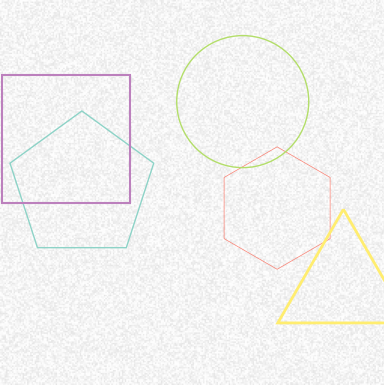[{"shape": "pentagon", "thickness": 1, "radius": 0.98, "center": [0.213, 0.515]}, {"shape": "hexagon", "thickness": 0.5, "radius": 0.79, "center": [0.72, 0.46]}, {"shape": "circle", "thickness": 1, "radius": 0.86, "center": [0.63, 0.736]}, {"shape": "square", "thickness": 1.5, "radius": 0.83, "center": [0.172, 0.639]}, {"shape": "triangle", "thickness": 2, "radius": 0.98, "center": [0.892, 0.26]}]